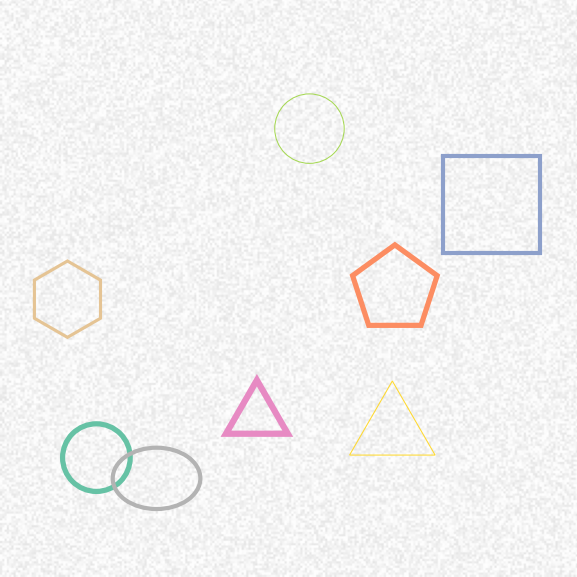[{"shape": "circle", "thickness": 2.5, "radius": 0.29, "center": [0.167, 0.207]}, {"shape": "pentagon", "thickness": 2.5, "radius": 0.39, "center": [0.684, 0.498]}, {"shape": "square", "thickness": 2, "radius": 0.42, "center": [0.851, 0.645]}, {"shape": "triangle", "thickness": 3, "radius": 0.31, "center": [0.445, 0.279]}, {"shape": "circle", "thickness": 0.5, "radius": 0.3, "center": [0.536, 0.776]}, {"shape": "triangle", "thickness": 0.5, "radius": 0.43, "center": [0.679, 0.254]}, {"shape": "hexagon", "thickness": 1.5, "radius": 0.33, "center": [0.117, 0.481]}, {"shape": "oval", "thickness": 2, "radius": 0.38, "center": [0.271, 0.171]}]